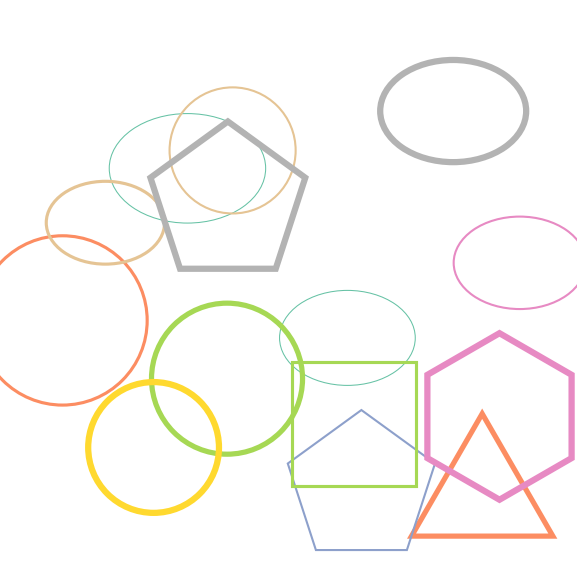[{"shape": "oval", "thickness": 0.5, "radius": 0.59, "center": [0.602, 0.414]}, {"shape": "oval", "thickness": 0.5, "radius": 0.68, "center": [0.325, 0.708]}, {"shape": "triangle", "thickness": 2.5, "radius": 0.71, "center": [0.835, 0.141]}, {"shape": "circle", "thickness": 1.5, "radius": 0.73, "center": [0.108, 0.444]}, {"shape": "pentagon", "thickness": 1, "radius": 0.67, "center": [0.626, 0.155]}, {"shape": "oval", "thickness": 1, "radius": 0.57, "center": [0.9, 0.544]}, {"shape": "hexagon", "thickness": 3, "radius": 0.72, "center": [0.865, 0.278]}, {"shape": "circle", "thickness": 2.5, "radius": 0.65, "center": [0.393, 0.343]}, {"shape": "square", "thickness": 1.5, "radius": 0.54, "center": [0.613, 0.265]}, {"shape": "circle", "thickness": 3, "radius": 0.57, "center": [0.266, 0.224]}, {"shape": "circle", "thickness": 1, "radius": 0.55, "center": [0.403, 0.739]}, {"shape": "oval", "thickness": 1.5, "radius": 0.51, "center": [0.183, 0.613]}, {"shape": "pentagon", "thickness": 3, "radius": 0.7, "center": [0.395, 0.648]}, {"shape": "oval", "thickness": 3, "radius": 0.63, "center": [0.785, 0.807]}]